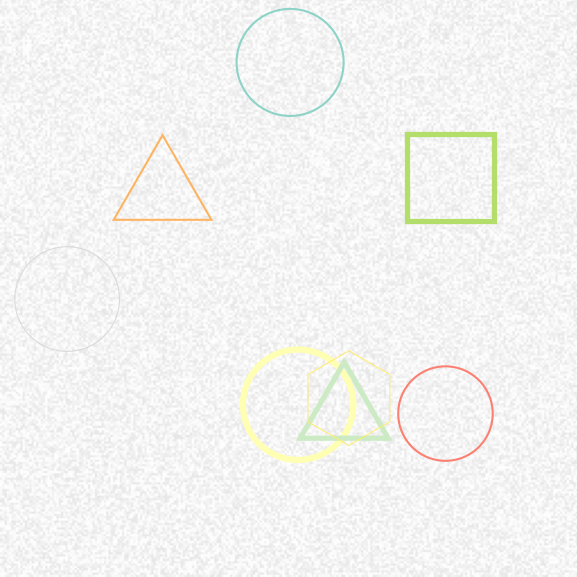[{"shape": "circle", "thickness": 1, "radius": 0.46, "center": [0.502, 0.891]}, {"shape": "circle", "thickness": 3, "radius": 0.48, "center": [0.516, 0.298]}, {"shape": "circle", "thickness": 1, "radius": 0.41, "center": [0.771, 0.283]}, {"shape": "triangle", "thickness": 1, "radius": 0.49, "center": [0.282, 0.667]}, {"shape": "square", "thickness": 2.5, "radius": 0.38, "center": [0.78, 0.692]}, {"shape": "circle", "thickness": 0.5, "radius": 0.45, "center": [0.116, 0.481]}, {"shape": "triangle", "thickness": 2.5, "radius": 0.44, "center": [0.596, 0.284]}, {"shape": "hexagon", "thickness": 0.5, "radius": 0.41, "center": [0.604, 0.31]}]